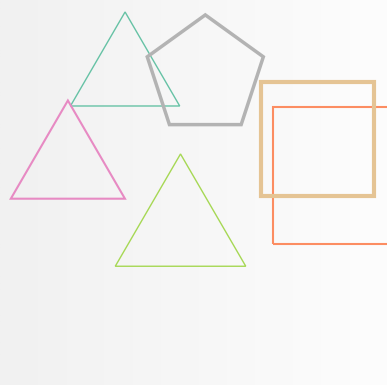[{"shape": "triangle", "thickness": 1, "radius": 0.81, "center": [0.323, 0.806]}, {"shape": "square", "thickness": 1.5, "radius": 0.89, "center": [0.884, 0.545]}, {"shape": "triangle", "thickness": 1.5, "radius": 0.85, "center": [0.175, 0.569]}, {"shape": "triangle", "thickness": 1, "radius": 0.97, "center": [0.466, 0.406]}, {"shape": "square", "thickness": 3, "radius": 0.73, "center": [0.819, 0.639]}, {"shape": "pentagon", "thickness": 2.5, "radius": 0.79, "center": [0.53, 0.804]}]